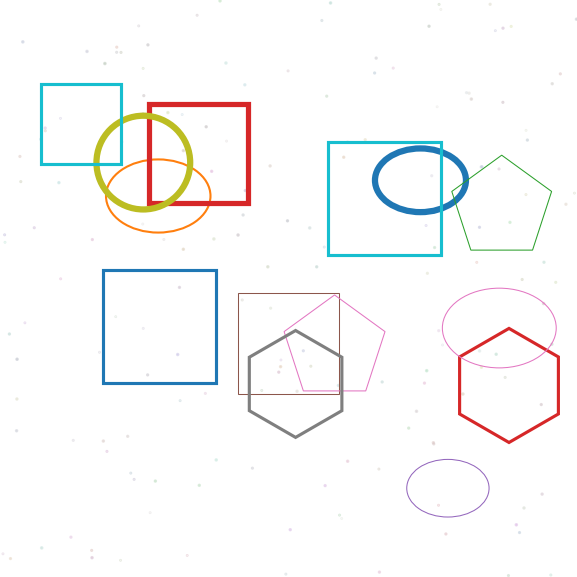[{"shape": "square", "thickness": 1.5, "radius": 0.49, "center": [0.277, 0.434]}, {"shape": "oval", "thickness": 3, "radius": 0.39, "center": [0.728, 0.687]}, {"shape": "oval", "thickness": 1, "radius": 0.45, "center": [0.274, 0.66]}, {"shape": "pentagon", "thickness": 0.5, "radius": 0.45, "center": [0.869, 0.64]}, {"shape": "hexagon", "thickness": 1.5, "radius": 0.49, "center": [0.881, 0.332]}, {"shape": "square", "thickness": 2.5, "radius": 0.43, "center": [0.343, 0.733]}, {"shape": "oval", "thickness": 0.5, "radius": 0.36, "center": [0.776, 0.154]}, {"shape": "square", "thickness": 0.5, "radius": 0.44, "center": [0.499, 0.404]}, {"shape": "oval", "thickness": 0.5, "radius": 0.49, "center": [0.865, 0.431]}, {"shape": "pentagon", "thickness": 0.5, "radius": 0.46, "center": [0.579, 0.397]}, {"shape": "hexagon", "thickness": 1.5, "radius": 0.46, "center": [0.512, 0.334]}, {"shape": "circle", "thickness": 3, "radius": 0.41, "center": [0.248, 0.718]}, {"shape": "square", "thickness": 1.5, "radius": 0.34, "center": [0.14, 0.784]}, {"shape": "square", "thickness": 1.5, "radius": 0.49, "center": [0.665, 0.655]}]